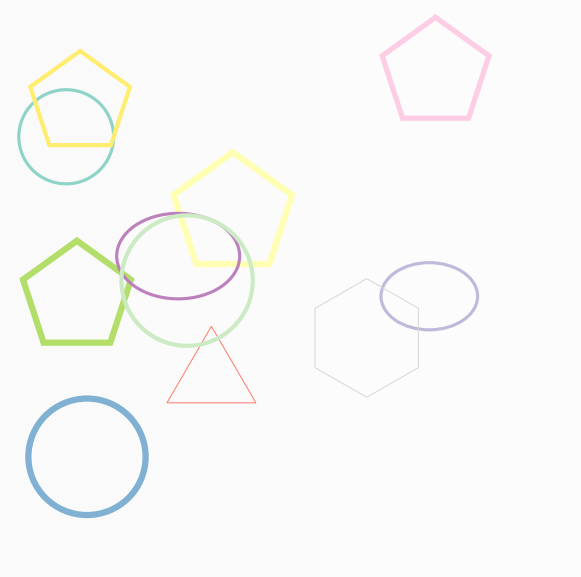[{"shape": "circle", "thickness": 1.5, "radius": 0.41, "center": [0.114, 0.762]}, {"shape": "pentagon", "thickness": 3, "radius": 0.54, "center": [0.401, 0.628]}, {"shape": "oval", "thickness": 1.5, "radius": 0.42, "center": [0.739, 0.486]}, {"shape": "triangle", "thickness": 0.5, "radius": 0.44, "center": [0.364, 0.346]}, {"shape": "circle", "thickness": 3, "radius": 0.5, "center": [0.15, 0.208]}, {"shape": "pentagon", "thickness": 3, "radius": 0.49, "center": [0.132, 0.485]}, {"shape": "pentagon", "thickness": 2.5, "radius": 0.48, "center": [0.749, 0.873]}, {"shape": "hexagon", "thickness": 0.5, "radius": 0.51, "center": [0.631, 0.414]}, {"shape": "oval", "thickness": 1.5, "radius": 0.53, "center": [0.307, 0.556]}, {"shape": "circle", "thickness": 2, "radius": 0.56, "center": [0.322, 0.513]}, {"shape": "pentagon", "thickness": 2, "radius": 0.45, "center": [0.138, 0.821]}]